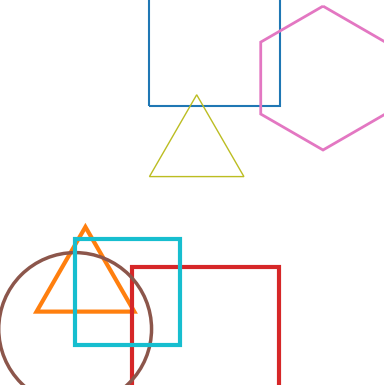[{"shape": "square", "thickness": 1.5, "radius": 0.85, "center": [0.556, 0.895]}, {"shape": "triangle", "thickness": 3, "radius": 0.73, "center": [0.222, 0.264]}, {"shape": "square", "thickness": 3, "radius": 0.96, "center": [0.534, 0.114]}, {"shape": "circle", "thickness": 2.5, "radius": 0.99, "center": [0.195, 0.145]}, {"shape": "hexagon", "thickness": 2, "radius": 0.93, "center": [0.839, 0.797]}, {"shape": "triangle", "thickness": 1, "radius": 0.71, "center": [0.511, 0.612]}, {"shape": "square", "thickness": 3, "radius": 0.69, "center": [0.331, 0.242]}]